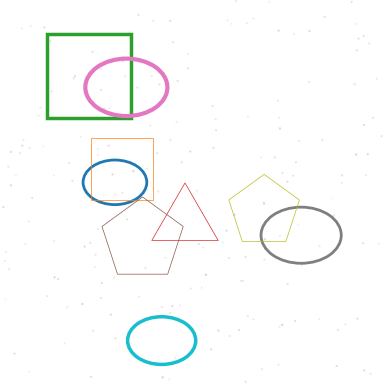[{"shape": "oval", "thickness": 2, "radius": 0.41, "center": [0.299, 0.526]}, {"shape": "square", "thickness": 0.5, "radius": 0.4, "center": [0.316, 0.562]}, {"shape": "square", "thickness": 2.5, "radius": 0.54, "center": [0.232, 0.803]}, {"shape": "triangle", "thickness": 0.5, "radius": 0.5, "center": [0.481, 0.425]}, {"shape": "pentagon", "thickness": 0.5, "radius": 0.55, "center": [0.37, 0.378]}, {"shape": "oval", "thickness": 3, "radius": 0.53, "center": [0.328, 0.773]}, {"shape": "oval", "thickness": 2, "radius": 0.52, "center": [0.782, 0.389]}, {"shape": "pentagon", "thickness": 0.5, "radius": 0.48, "center": [0.686, 0.451]}, {"shape": "oval", "thickness": 2.5, "radius": 0.44, "center": [0.42, 0.115]}]